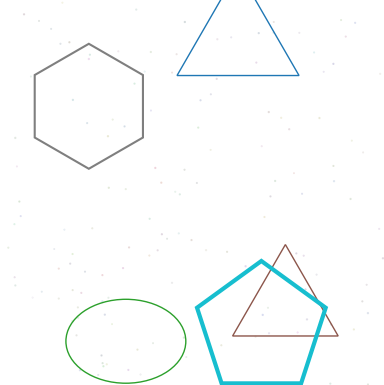[{"shape": "triangle", "thickness": 1, "radius": 0.91, "center": [0.618, 0.895]}, {"shape": "oval", "thickness": 1, "radius": 0.78, "center": [0.327, 0.114]}, {"shape": "triangle", "thickness": 1, "radius": 0.79, "center": [0.741, 0.206]}, {"shape": "hexagon", "thickness": 1.5, "radius": 0.81, "center": [0.231, 0.724]}, {"shape": "pentagon", "thickness": 3, "radius": 0.88, "center": [0.679, 0.146]}]